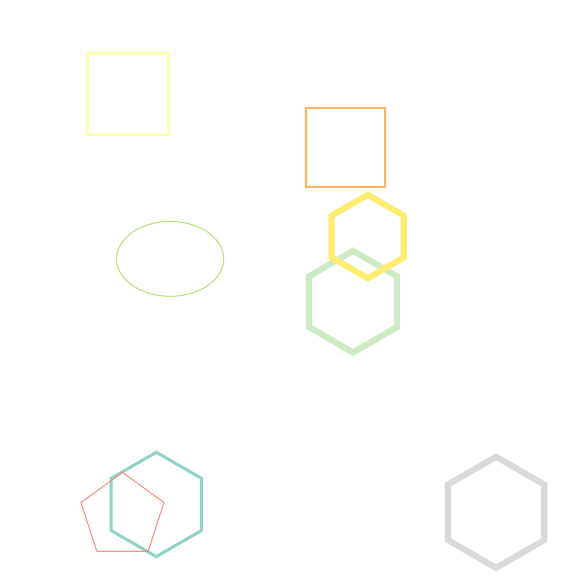[{"shape": "hexagon", "thickness": 1.5, "radius": 0.45, "center": [0.271, 0.126]}, {"shape": "square", "thickness": 1.5, "radius": 0.35, "center": [0.22, 0.837]}, {"shape": "pentagon", "thickness": 0.5, "radius": 0.38, "center": [0.212, 0.106]}, {"shape": "square", "thickness": 1, "radius": 0.34, "center": [0.598, 0.744]}, {"shape": "oval", "thickness": 0.5, "radius": 0.46, "center": [0.295, 0.551]}, {"shape": "hexagon", "thickness": 3, "radius": 0.48, "center": [0.859, 0.112]}, {"shape": "hexagon", "thickness": 3, "radius": 0.44, "center": [0.611, 0.477]}, {"shape": "hexagon", "thickness": 3, "radius": 0.36, "center": [0.637, 0.59]}]